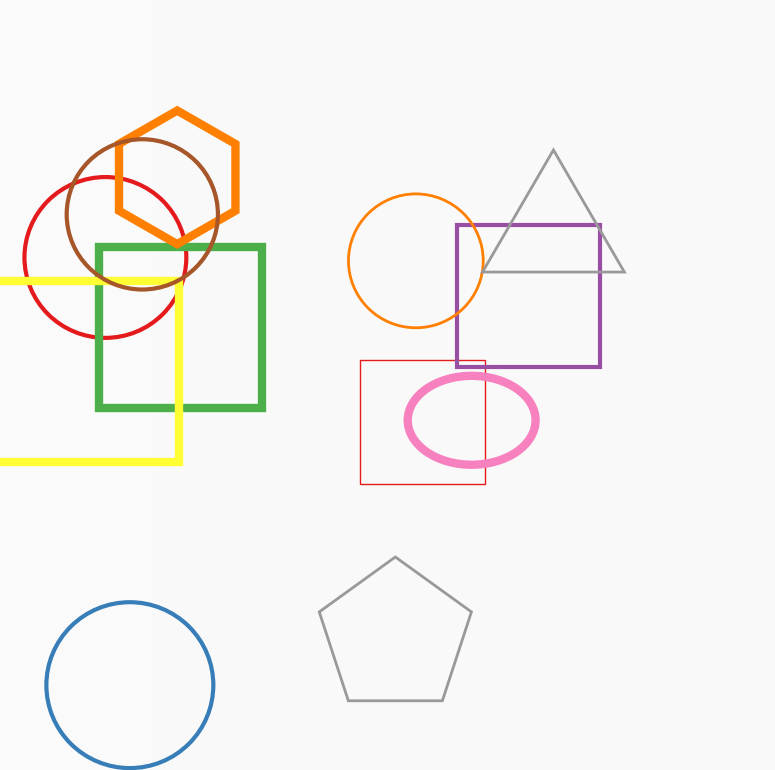[{"shape": "square", "thickness": 0.5, "radius": 0.4, "center": [0.545, 0.452]}, {"shape": "circle", "thickness": 1.5, "radius": 0.52, "center": [0.136, 0.666]}, {"shape": "circle", "thickness": 1.5, "radius": 0.54, "center": [0.168, 0.11]}, {"shape": "square", "thickness": 3, "radius": 0.53, "center": [0.233, 0.575]}, {"shape": "square", "thickness": 1.5, "radius": 0.46, "center": [0.682, 0.616]}, {"shape": "circle", "thickness": 1, "radius": 0.43, "center": [0.537, 0.661]}, {"shape": "hexagon", "thickness": 3, "radius": 0.43, "center": [0.229, 0.77]}, {"shape": "square", "thickness": 3, "radius": 0.59, "center": [0.113, 0.517]}, {"shape": "circle", "thickness": 1.5, "radius": 0.49, "center": [0.184, 0.722]}, {"shape": "oval", "thickness": 3, "radius": 0.41, "center": [0.609, 0.454]}, {"shape": "pentagon", "thickness": 1, "radius": 0.52, "center": [0.51, 0.173]}, {"shape": "triangle", "thickness": 1, "radius": 0.53, "center": [0.714, 0.7]}]